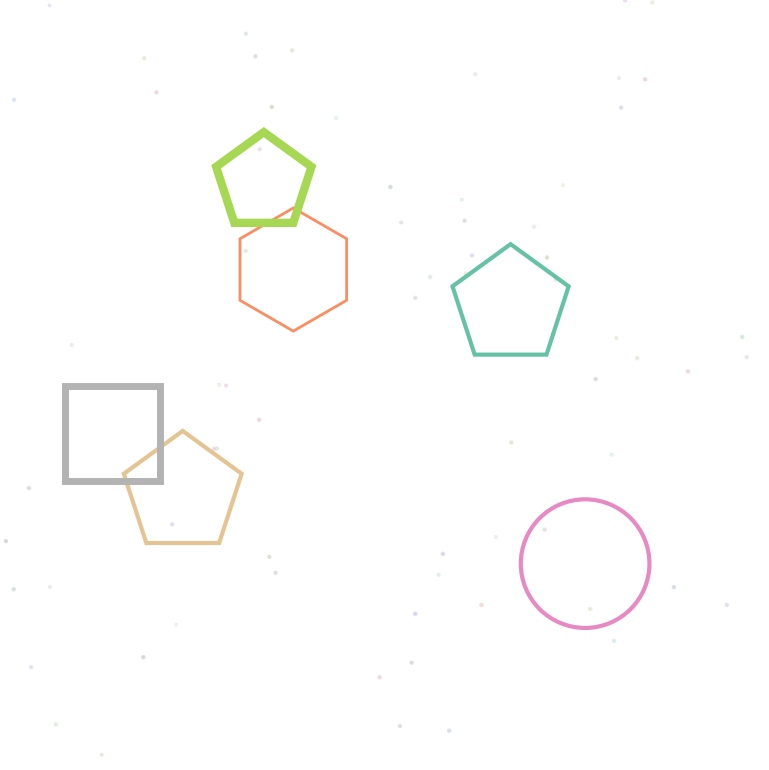[{"shape": "pentagon", "thickness": 1.5, "radius": 0.4, "center": [0.663, 0.604]}, {"shape": "hexagon", "thickness": 1, "radius": 0.4, "center": [0.381, 0.65]}, {"shape": "circle", "thickness": 1.5, "radius": 0.42, "center": [0.76, 0.268]}, {"shape": "pentagon", "thickness": 3, "radius": 0.33, "center": [0.343, 0.763]}, {"shape": "pentagon", "thickness": 1.5, "radius": 0.4, "center": [0.237, 0.36]}, {"shape": "square", "thickness": 2.5, "radius": 0.31, "center": [0.146, 0.437]}]